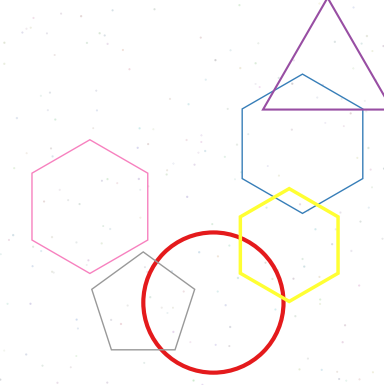[{"shape": "circle", "thickness": 3, "radius": 0.91, "center": [0.554, 0.214]}, {"shape": "hexagon", "thickness": 1, "radius": 0.9, "center": [0.786, 0.627]}, {"shape": "triangle", "thickness": 1.5, "radius": 0.97, "center": [0.851, 0.812]}, {"shape": "hexagon", "thickness": 2.5, "radius": 0.73, "center": [0.751, 0.364]}, {"shape": "hexagon", "thickness": 1, "radius": 0.87, "center": [0.233, 0.463]}, {"shape": "pentagon", "thickness": 1, "radius": 0.7, "center": [0.372, 0.205]}]